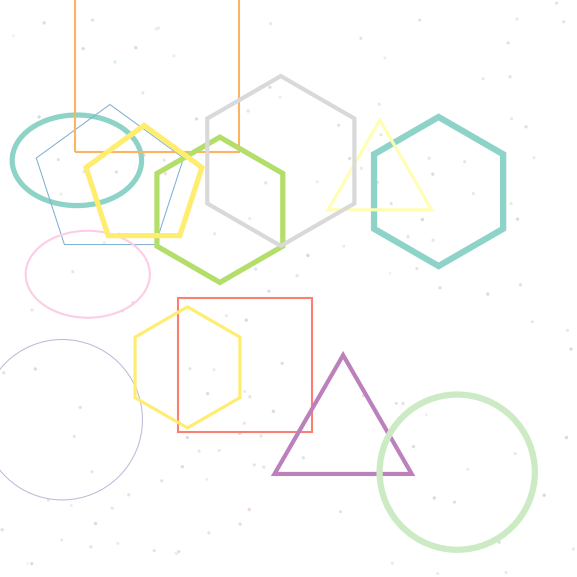[{"shape": "hexagon", "thickness": 3, "radius": 0.65, "center": [0.759, 0.667]}, {"shape": "oval", "thickness": 2.5, "radius": 0.56, "center": [0.133, 0.722]}, {"shape": "triangle", "thickness": 1.5, "radius": 0.52, "center": [0.658, 0.688]}, {"shape": "circle", "thickness": 0.5, "radius": 0.69, "center": [0.108, 0.272]}, {"shape": "square", "thickness": 1, "radius": 0.58, "center": [0.424, 0.367]}, {"shape": "pentagon", "thickness": 0.5, "radius": 0.67, "center": [0.19, 0.684]}, {"shape": "square", "thickness": 1, "radius": 0.71, "center": [0.272, 0.879]}, {"shape": "hexagon", "thickness": 2.5, "radius": 0.63, "center": [0.381, 0.636]}, {"shape": "oval", "thickness": 1, "radius": 0.54, "center": [0.152, 0.524]}, {"shape": "hexagon", "thickness": 2, "radius": 0.74, "center": [0.486, 0.72]}, {"shape": "triangle", "thickness": 2, "radius": 0.69, "center": [0.594, 0.247]}, {"shape": "circle", "thickness": 3, "radius": 0.67, "center": [0.792, 0.182]}, {"shape": "hexagon", "thickness": 1.5, "radius": 0.52, "center": [0.325, 0.363]}, {"shape": "pentagon", "thickness": 2.5, "radius": 0.53, "center": [0.249, 0.677]}]